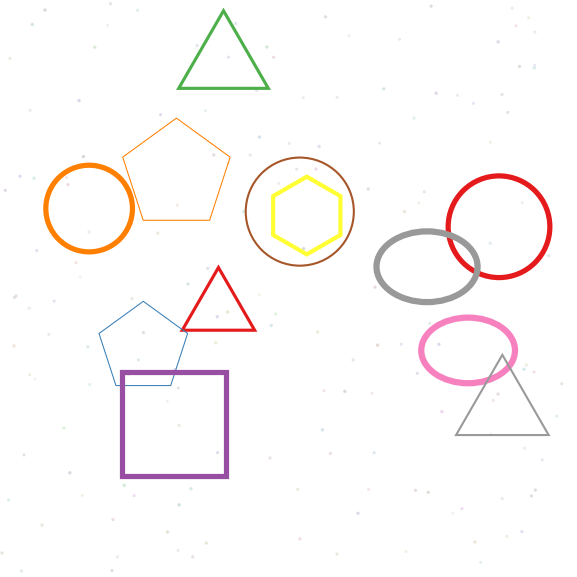[{"shape": "circle", "thickness": 2.5, "radius": 0.44, "center": [0.864, 0.607]}, {"shape": "triangle", "thickness": 1.5, "radius": 0.36, "center": [0.378, 0.464]}, {"shape": "pentagon", "thickness": 0.5, "radius": 0.4, "center": [0.248, 0.397]}, {"shape": "triangle", "thickness": 1.5, "radius": 0.45, "center": [0.387, 0.891]}, {"shape": "square", "thickness": 2.5, "radius": 0.45, "center": [0.301, 0.265]}, {"shape": "pentagon", "thickness": 0.5, "radius": 0.49, "center": [0.306, 0.697]}, {"shape": "circle", "thickness": 2.5, "radius": 0.38, "center": [0.154, 0.638]}, {"shape": "hexagon", "thickness": 2, "radius": 0.34, "center": [0.531, 0.626]}, {"shape": "circle", "thickness": 1, "radius": 0.47, "center": [0.519, 0.633]}, {"shape": "oval", "thickness": 3, "radius": 0.41, "center": [0.811, 0.392]}, {"shape": "oval", "thickness": 3, "radius": 0.44, "center": [0.739, 0.537]}, {"shape": "triangle", "thickness": 1, "radius": 0.46, "center": [0.87, 0.292]}]